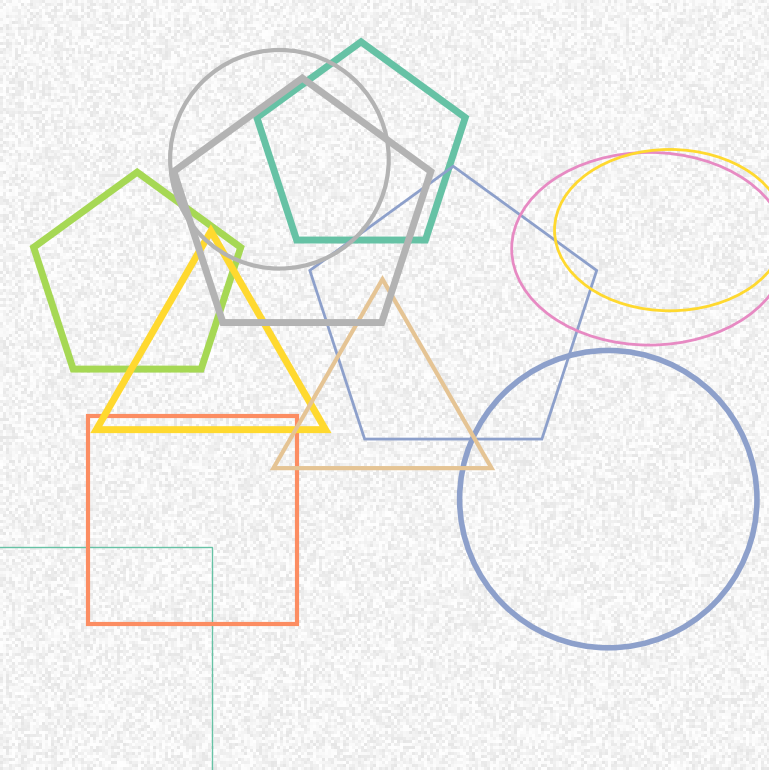[{"shape": "pentagon", "thickness": 2.5, "radius": 0.71, "center": [0.469, 0.803]}, {"shape": "square", "thickness": 0.5, "radius": 0.87, "center": [0.102, 0.117]}, {"shape": "square", "thickness": 1.5, "radius": 0.68, "center": [0.25, 0.325]}, {"shape": "pentagon", "thickness": 1, "radius": 0.98, "center": [0.589, 0.588]}, {"shape": "circle", "thickness": 2, "radius": 0.97, "center": [0.79, 0.352]}, {"shape": "oval", "thickness": 1, "radius": 0.89, "center": [0.843, 0.677]}, {"shape": "pentagon", "thickness": 2.5, "radius": 0.71, "center": [0.178, 0.635]}, {"shape": "triangle", "thickness": 2.5, "radius": 0.86, "center": [0.274, 0.528]}, {"shape": "oval", "thickness": 1, "radius": 0.75, "center": [0.87, 0.701]}, {"shape": "triangle", "thickness": 1.5, "radius": 0.82, "center": [0.497, 0.474]}, {"shape": "pentagon", "thickness": 2.5, "radius": 0.88, "center": [0.393, 0.723]}, {"shape": "circle", "thickness": 1.5, "radius": 0.71, "center": [0.363, 0.793]}]